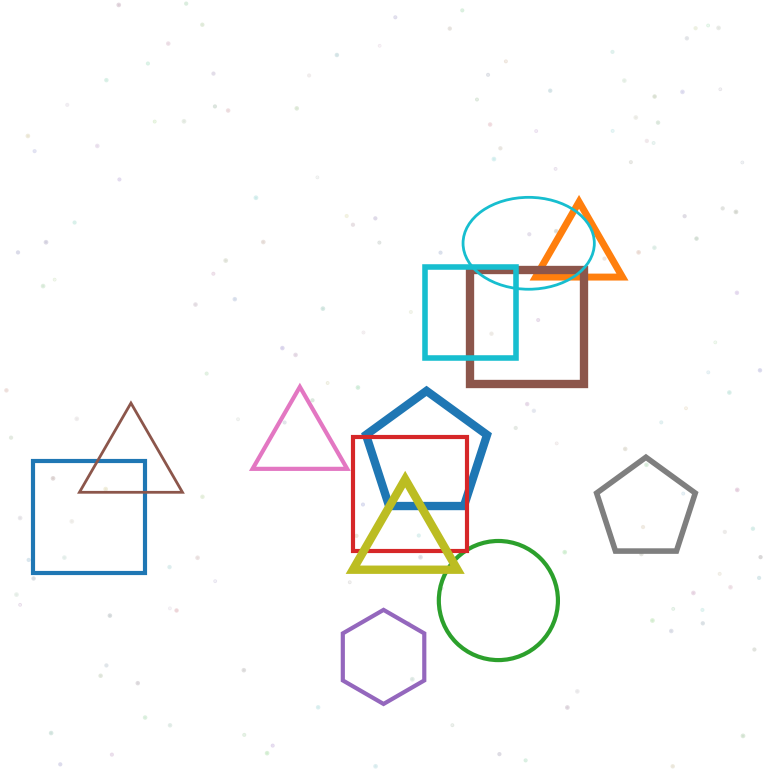[{"shape": "pentagon", "thickness": 3, "radius": 0.41, "center": [0.554, 0.41]}, {"shape": "square", "thickness": 1.5, "radius": 0.36, "center": [0.116, 0.329]}, {"shape": "triangle", "thickness": 2.5, "radius": 0.33, "center": [0.752, 0.673]}, {"shape": "circle", "thickness": 1.5, "radius": 0.39, "center": [0.647, 0.22]}, {"shape": "square", "thickness": 1.5, "radius": 0.37, "center": [0.533, 0.358]}, {"shape": "hexagon", "thickness": 1.5, "radius": 0.31, "center": [0.498, 0.147]}, {"shape": "square", "thickness": 3, "radius": 0.37, "center": [0.684, 0.575]}, {"shape": "triangle", "thickness": 1, "radius": 0.39, "center": [0.17, 0.399]}, {"shape": "triangle", "thickness": 1.5, "radius": 0.35, "center": [0.389, 0.427]}, {"shape": "pentagon", "thickness": 2, "radius": 0.34, "center": [0.839, 0.339]}, {"shape": "triangle", "thickness": 3, "radius": 0.39, "center": [0.526, 0.299]}, {"shape": "square", "thickness": 2, "radius": 0.3, "center": [0.611, 0.594]}, {"shape": "oval", "thickness": 1, "radius": 0.43, "center": [0.687, 0.684]}]